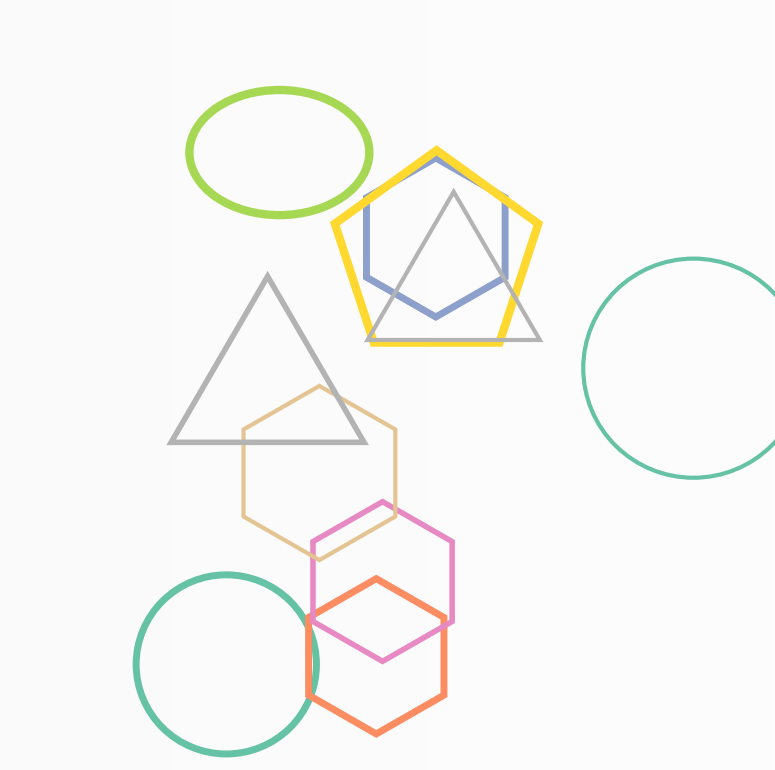[{"shape": "circle", "thickness": 1.5, "radius": 0.71, "center": [0.895, 0.522]}, {"shape": "circle", "thickness": 2.5, "radius": 0.58, "center": [0.292, 0.137]}, {"shape": "hexagon", "thickness": 2.5, "radius": 0.5, "center": [0.486, 0.148]}, {"shape": "hexagon", "thickness": 2.5, "radius": 0.52, "center": [0.562, 0.692]}, {"shape": "hexagon", "thickness": 2, "radius": 0.52, "center": [0.494, 0.245]}, {"shape": "oval", "thickness": 3, "radius": 0.58, "center": [0.36, 0.802]}, {"shape": "pentagon", "thickness": 3, "radius": 0.69, "center": [0.563, 0.667]}, {"shape": "hexagon", "thickness": 1.5, "radius": 0.57, "center": [0.412, 0.386]}, {"shape": "triangle", "thickness": 1.5, "radius": 0.64, "center": [0.585, 0.623]}, {"shape": "triangle", "thickness": 2, "radius": 0.72, "center": [0.345, 0.497]}]